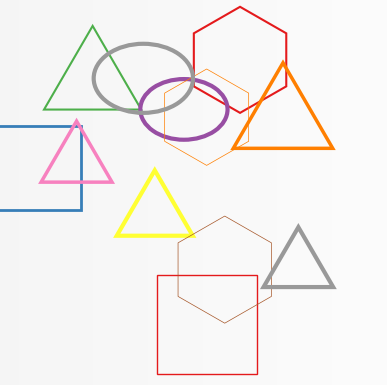[{"shape": "square", "thickness": 1, "radius": 0.64, "center": [0.534, 0.157]}, {"shape": "hexagon", "thickness": 1.5, "radius": 0.69, "center": [0.619, 0.845]}, {"shape": "square", "thickness": 2, "radius": 0.54, "center": [0.102, 0.563]}, {"shape": "triangle", "thickness": 1.5, "radius": 0.72, "center": [0.239, 0.788]}, {"shape": "oval", "thickness": 3, "radius": 0.56, "center": [0.475, 0.716]}, {"shape": "triangle", "thickness": 2.5, "radius": 0.74, "center": [0.73, 0.689]}, {"shape": "hexagon", "thickness": 0.5, "radius": 0.63, "center": [0.533, 0.696]}, {"shape": "triangle", "thickness": 3, "radius": 0.57, "center": [0.399, 0.444]}, {"shape": "hexagon", "thickness": 0.5, "radius": 0.7, "center": [0.58, 0.3]}, {"shape": "triangle", "thickness": 2.5, "radius": 0.53, "center": [0.198, 0.58]}, {"shape": "triangle", "thickness": 3, "radius": 0.52, "center": [0.77, 0.306]}, {"shape": "oval", "thickness": 3, "radius": 0.64, "center": [0.37, 0.797]}]